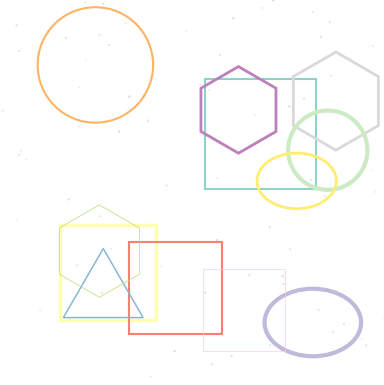[{"shape": "square", "thickness": 1.5, "radius": 0.72, "center": [0.677, 0.652]}, {"shape": "square", "thickness": 2.5, "radius": 0.62, "center": [0.281, 0.292]}, {"shape": "oval", "thickness": 3, "radius": 0.63, "center": [0.813, 0.162]}, {"shape": "square", "thickness": 1.5, "radius": 0.6, "center": [0.455, 0.252]}, {"shape": "triangle", "thickness": 1, "radius": 0.6, "center": [0.268, 0.235]}, {"shape": "circle", "thickness": 1.5, "radius": 0.75, "center": [0.248, 0.831]}, {"shape": "hexagon", "thickness": 0.5, "radius": 0.6, "center": [0.258, 0.348]}, {"shape": "square", "thickness": 0.5, "radius": 0.53, "center": [0.633, 0.195]}, {"shape": "hexagon", "thickness": 2, "radius": 0.64, "center": [0.872, 0.737]}, {"shape": "hexagon", "thickness": 2, "radius": 0.56, "center": [0.619, 0.715]}, {"shape": "circle", "thickness": 3, "radius": 0.51, "center": [0.851, 0.61]}, {"shape": "oval", "thickness": 2, "radius": 0.52, "center": [0.771, 0.53]}]